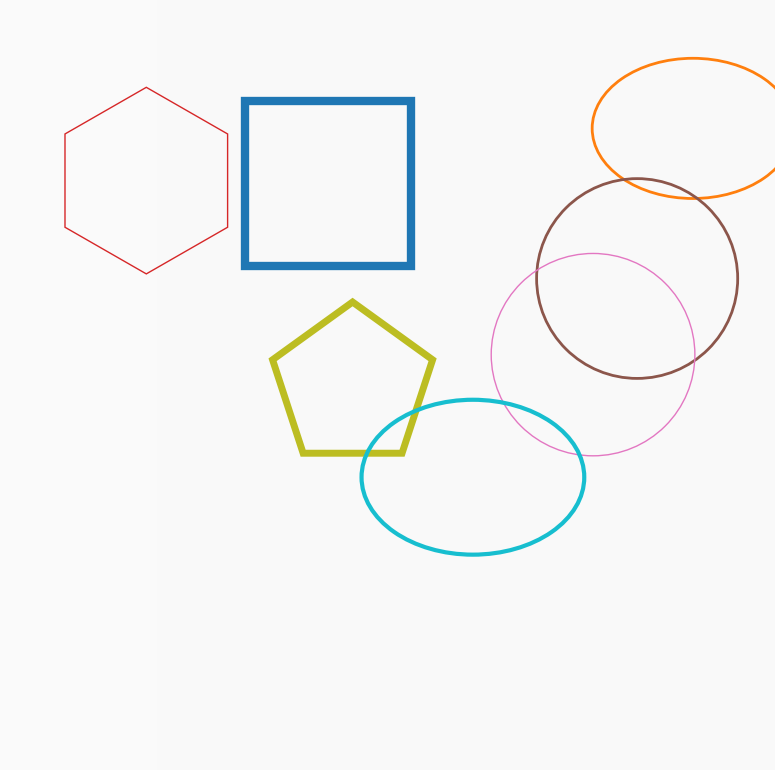[{"shape": "square", "thickness": 3, "radius": 0.54, "center": [0.423, 0.762]}, {"shape": "oval", "thickness": 1, "radius": 0.65, "center": [0.894, 0.833]}, {"shape": "hexagon", "thickness": 0.5, "radius": 0.61, "center": [0.189, 0.765]}, {"shape": "circle", "thickness": 1, "radius": 0.65, "center": [0.822, 0.638]}, {"shape": "circle", "thickness": 0.5, "radius": 0.66, "center": [0.765, 0.539]}, {"shape": "pentagon", "thickness": 2.5, "radius": 0.54, "center": [0.455, 0.499]}, {"shape": "oval", "thickness": 1.5, "radius": 0.72, "center": [0.61, 0.38]}]